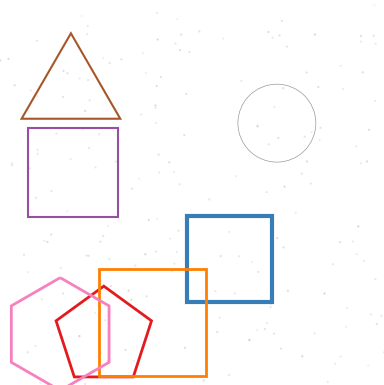[{"shape": "pentagon", "thickness": 2, "radius": 0.65, "center": [0.27, 0.126]}, {"shape": "square", "thickness": 3, "radius": 0.56, "center": [0.596, 0.327]}, {"shape": "square", "thickness": 1.5, "radius": 0.58, "center": [0.189, 0.552]}, {"shape": "square", "thickness": 2, "radius": 0.7, "center": [0.396, 0.161]}, {"shape": "triangle", "thickness": 1.5, "radius": 0.74, "center": [0.184, 0.766]}, {"shape": "hexagon", "thickness": 2, "radius": 0.73, "center": [0.156, 0.132]}, {"shape": "circle", "thickness": 0.5, "radius": 0.51, "center": [0.719, 0.68]}]